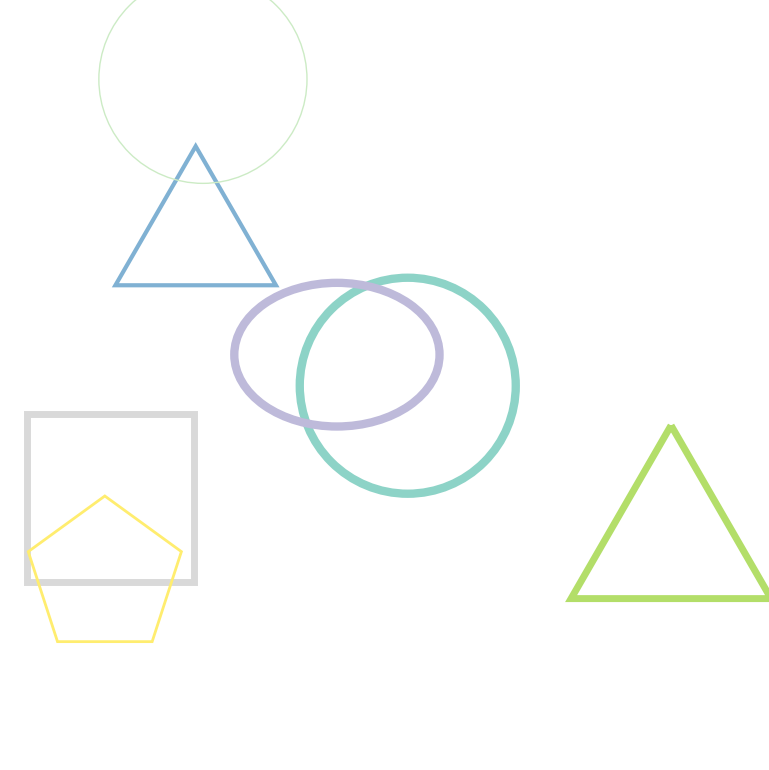[{"shape": "circle", "thickness": 3, "radius": 0.7, "center": [0.53, 0.499]}, {"shape": "oval", "thickness": 3, "radius": 0.67, "center": [0.438, 0.539]}, {"shape": "triangle", "thickness": 1.5, "radius": 0.6, "center": [0.254, 0.69]}, {"shape": "triangle", "thickness": 2.5, "radius": 0.75, "center": [0.872, 0.298]}, {"shape": "square", "thickness": 2.5, "radius": 0.54, "center": [0.143, 0.353]}, {"shape": "circle", "thickness": 0.5, "radius": 0.68, "center": [0.264, 0.897]}, {"shape": "pentagon", "thickness": 1, "radius": 0.52, "center": [0.136, 0.251]}]